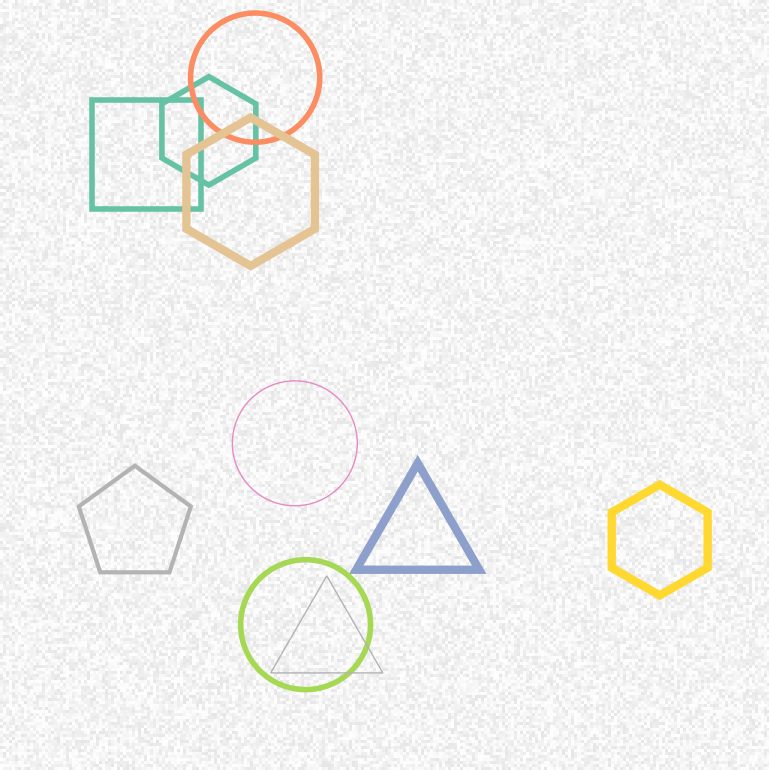[{"shape": "square", "thickness": 2, "radius": 0.36, "center": [0.19, 0.799]}, {"shape": "hexagon", "thickness": 2, "radius": 0.35, "center": [0.271, 0.83]}, {"shape": "circle", "thickness": 2, "radius": 0.42, "center": [0.331, 0.899]}, {"shape": "triangle", "thickness": 3, "radius": 0.46, "center": [0.543, 0.306]}, {"shape": "circle", "thickness": 0.5, "radius": 0.41, "center": [0.383, 0.424]}, {"shape": "circle", "thickness": 2, "radius": 0.42, "center": [0.397, 0.189]}, {"shape": "hexagon", "thickness": 3, "radius": 0.36, "center": [0.857, 0.299]}, {"shape": "hexagon", "thickness": 3, "radius": 0.48, "center": [0.325, 0.751]}, {"shape": "triangle", "thickness": 0.5, "radius": 0.42, "center": [0.424, 0.168]}, {"shape": "pentagon", "thickness": 1.5, "radius": 0.38, "center": [0.175, 0.319]}]